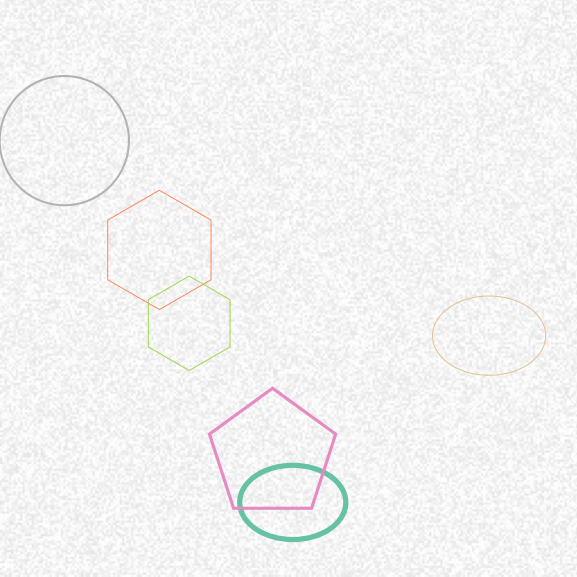[{"shape": "oval", "thickness": 2.5, "radius": 0.46, "center": [0.507, 0.129]}, {"shape": "hexagon", "thickness": 0.5, "radius": 0.52, "center": [0.276, 0.566]}, {"shape": "pentagon", "thickness": 1.5, "radius": 0.57, "center": [0.472, 0.212]}, {"shape": "hexagon", "thickness": 0.5, "radius": 0.41, "center": [0.328, 0.439]}, {"shape": "oval", "thickness": 0.5, "radius": 0.49, "center": [0.847, 0.418]}, {"shape": "circle", "thickness": 1, "radius": 0.56, "center": [0.111, 0.756]}]